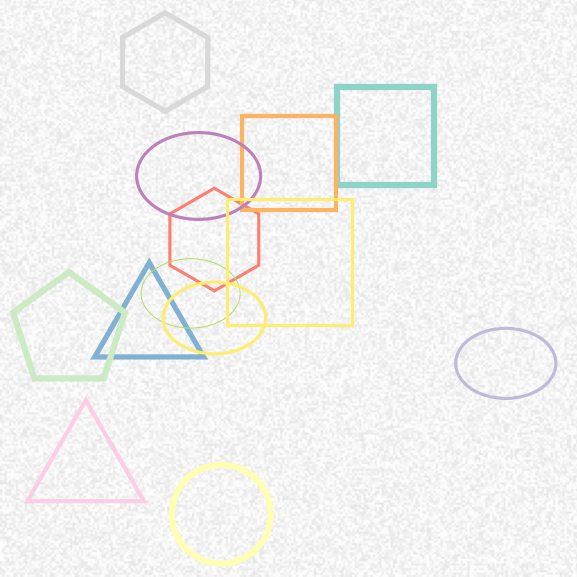[{"shape": "square", "thickness": 3, "radius": 0.42, "center": [0.667, 0.763]}, {"shape": "circle", "thickness": 3, "radius": 0.43, "center": [0.383, 0.109]}, {"shape": "oval", "thickness": 1.5, "radius": 0.43, "center": [0.876, 0.37]}, {"shape": "hexagon", "thickness": 1.5, "radius": 0.44, "center": [0.371, 0.584]}, {"shape": "triangle", "thickness": 2.5, "radius": 0.54, "center": [0.258, 0.436]}, {"shape": "square", "thickness": 2, "radius": 0.41, "center": [0.5, 0.717]}, {"shape": "oval", "thickness": 0.5, "radius": 0.43, "center": [0.33, 0.491]}, {"shape": "triangle", "thickness": 2, "radius": 0.58, "center": [0.148, 0.19]}, {"shape": "hexagon", "thickness": 2.5, "radius": 0.43, "center": [0.286, 0.892]}, {"shape": "oval", "thickness": 1.5, "radius": 0.54, "center": [0.344, 0.694]}, {"shape": "pentagon", "thickness": 3, "radius": 0.51, "center": [0.119, 0.426]}, {"shape": "square", "thickness": 1.5, "radius": 0.54, "center": [0.501, 0.545]}, {"shape": "oval", "thickness": 1.5, "radius": 0.44, "center": [0.371, 0.448]}]